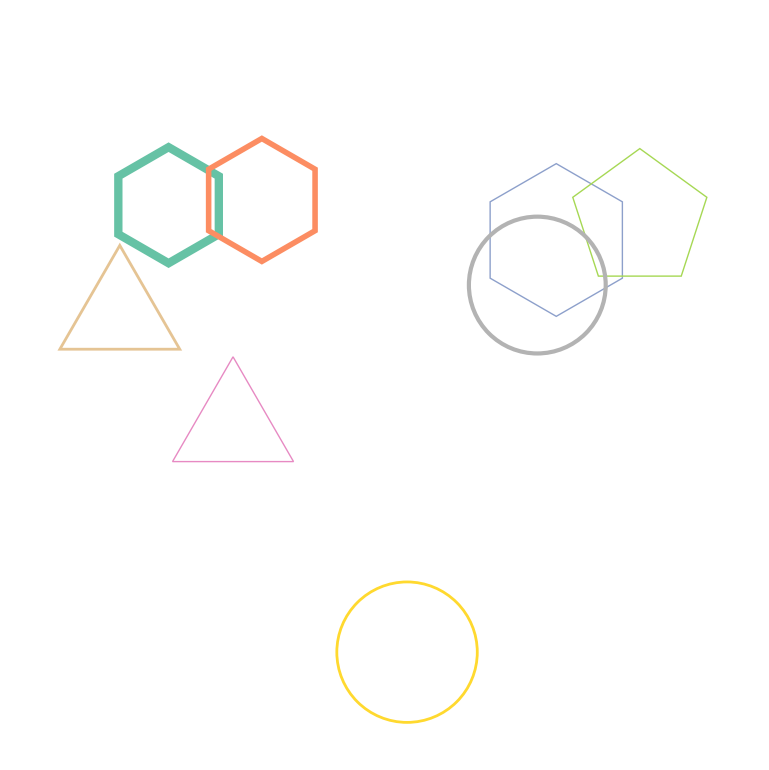[{"shape": "hexagon", "thickness": 3, "radius": 0.38, "center": [0.219, 0.734]}, {"shape": "hexagon", "thickness": 2, "radius": 0.4, "center": [0.34, 0.74]}, {"shape": "hexagon", "thickness": 0.5, "radius": 0.5, "center": [0.722, 0.688]}, {"shape": "triangle", "thickness": 0.5, "radius": 0.45, "center": [0.303, 0.446]}, {"shape": "pentagon", "thickness": 0.5, "radius": 0.46, "center": [0.831, 0.715]}, {"shape": "circle", "thickness": 1, "radius": 0.46, "center": [0.529, 0.153]}, {"shape": "triangle", "thickness": 1, "radius": 0.45, "center": [0.156, 0.591]}, {"shape": "circle", "thickness": 1.5, "radius": 0.44, "center": [0.698, 0.63]}]